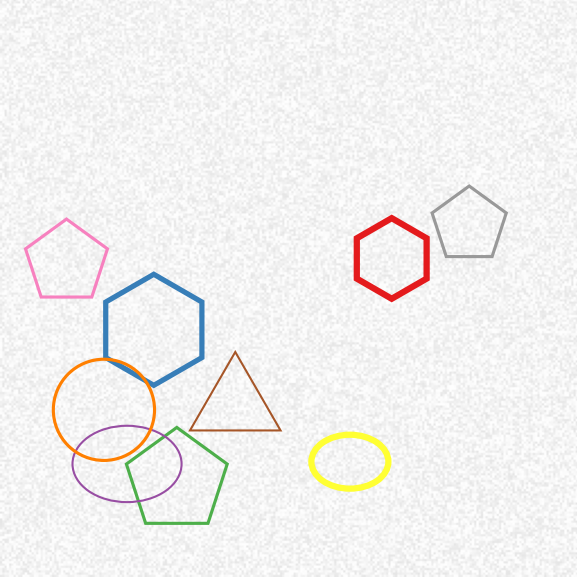[{"shape": "hexagon", "thickness": 3, "radius": 0.35, "center": [0.678, 0.552]}, {"shape": "hexagon", "thickness": 2.5, "radius": 0.48, "center": [0.266, 0.428]}, {"shape": "pentagon", "thickness": 1.5, "radius": 0.46, "center": [0.306, 0.167]}, {"shape": "oval", "thickness": 1, "radius": 0.47, "center": [0.22, 0.196]}, {"shape": "circle", "thickness": 1.5, "radius": 0.44, "center": [0.18, 0.289]}, {"shape": "oval", "thickness": 3, "radius": 0.33, "center": [0.606, 0.2]}, {"shape": "triangle", "thickness": 1, "radius": 0.45, "center": [0.407, 0.299]}, {"shape": "pentagon", "thickness": 1.5, "radius": 0.37, "center": [0.115, 0.545]}, {"shape": "pentagon", "thickness": 1.5, "radius": 0.34, "center": [0.812, 0.609]}]